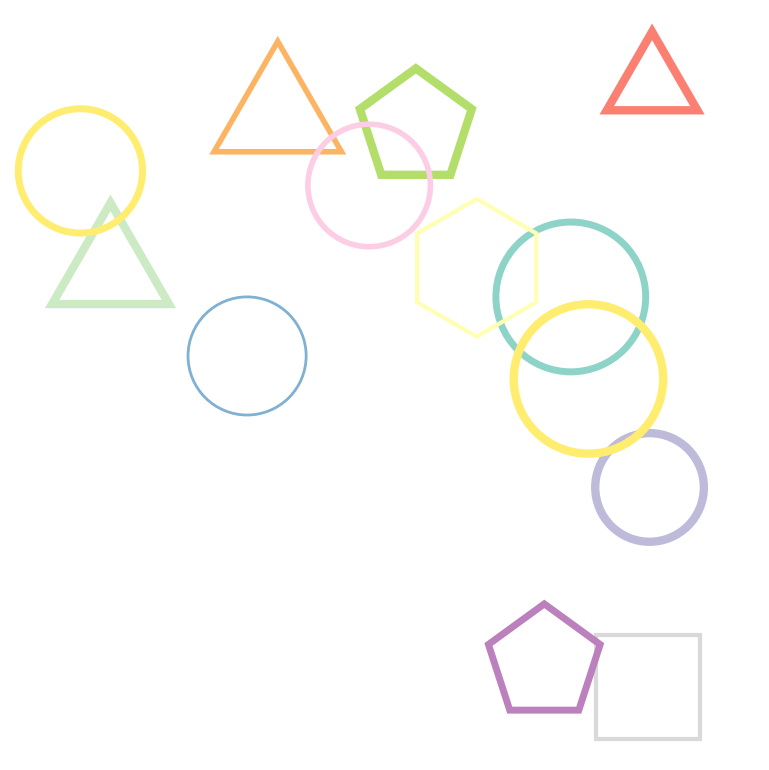[{"shape": "circle", "thickness": 2.5, "radius": 0.49, "center": [0.741, 0.614]}, {"shape": "hexagon", "thickness": 1.5, "radius": 0.45, "center": [0.619, 0.652]}, {"shape": "circle", "thickness": 3, "radius": 0.35, "center": [0.844, 0.367]}, {"shape": "triangle", "thickness": 3, "radius": 0.34, "center": [0.847, 0.891]}, {"shape": "circle", "thickness": 1, "radius": 0.38, "center": [0.321, 0.538]}, {"shape": "triangle", "thickness": 2, "radius": 0.48, "center": [0.361, 0.851]}, {"shape": "pentagon", "thickness": 3, "radius": 0.38, "center": [0.54, 0.835]}, {"shape": "circle", "thickness": 2, "radius": 0.4, "center": [0.479, 0.759]}, {"shape": "square", "thickness": 1.5, "radius": 0.34, "center": [0.841, 0.108]}, {"shape": "pentagon", "thickness": 2.5, "radius": 0.38, "center": [0.707, 0.139]}, {"shape": "triangle", "thickness": 3, "radius": 0.44, "center": [0.144, 0.649]}, {"shape": "circle", "thickness": 3, "radius": 0.49, "center": [0.764, 0.508]}, {"shape": "circle", "thickness": 2.5, "radius": 0.4, "center": [0.104, 0.778]}]